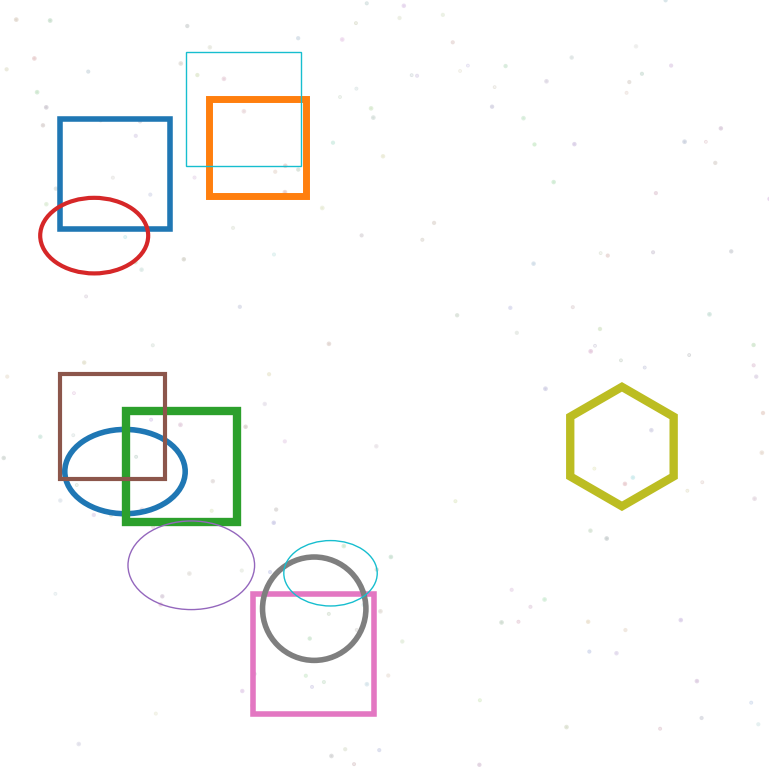[{"shape": "square", "thickness": 2, "radius": 0.36, "center": [0.149, 0.774]}, {"shape": "oval", "thickness": 2, "radius": 0.39, "center": [0.162, 0.388]}, {"shape": "square", "thickness": 2.5, "radius": 0.31, "center": [0.334, 0.808]}, {"shape": "square", "thickness": 3, "radius": 0.36, "center": [0.236, 0.394]}, {"shape": "oval", "thickness": 1.5, "radius": 0.35, "center": [0.122, 0.694]}, {"shape": "oval", "thickness": 0.5, "radius": 0.41, "center": [0.248, 0.266]}, {"shape": "square", "thickness": 1.5, "radius": 0.34, "center": [0.146, 0.446]}, {"shape": "square", "thickness": 2, "radius": 0.39, "center": [0.407, 0.151]}, {"shape": "circle", "thickness": 2, "radius": 0.34, "center": [0.408, 0.209]}, {"shape": "hexagon", "thickness": 3, "radius": 0.39, "center": [0.808, 0.42]}, {"shape": "oval", "thickness": 0.5, "radius": 0.3, "center": [0.429, 0.255]}, {"shape": "square", "thickness": 0.5, "radius": 0.37, "center": [0.316, 0.858]}]